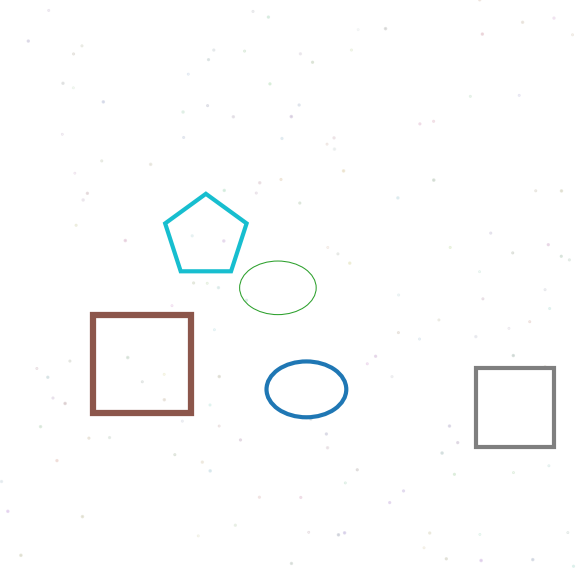[{"shape": "oval", "thickness": 2, "radius": 0.35, "center": [0.531, 0.325]}, {"shape": "oval", "thickness": 0.5, "radius": 0.33, "center": [0.481, 0.501]}, {"shape": "square", "thickness": 3, "radius": 0.43, "center": [0.246, 0.369]}, {"shape": "square", "thickness": 2, "radius": 0.34, "center": [0.891, 0.294]}, {"shape": "pentagon", "thickness": 2, "radius": 0.37, "center": [0.356, 0.589]}]